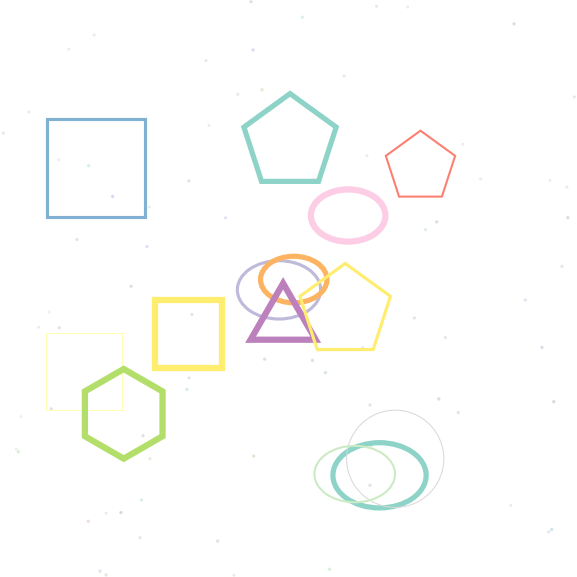[{"shape": "oval", "thickness": 2.5, "radius": 0.4, "center": [0.657, 0.176]}, {"shape": "pentagon", "thickness": 2.5, "radius": 0.42, "center": [0.502, 0.753]}, {"shape": "square", "thickness": 0.5, "radius": 0.33, "center": [0.145, 0.356]}, {"shape": "oval", "thickness": 1.5, "radius": 0.36, "center": [0.483, 0.497]}, {"shape": "pentagon", "thickness": 1, "radius": 0.32, "center": [0.728, 0.71]}, {"shape": "square", "thickness": 1.5, "radius": 0.42, "center": [0.166, 0.708]}, {"shape": "oval", "thickness": 2.5, "radius": 0.29, "center": [0.509, 0.515]}, {"shape": "hexagon", "thickness": 3, "radius": 0.39, "center": [0.214, 0.283]}, {"shape": "oval", "thickness": 3, "radius": 0.32, "center": [0.603, 0.626]}, {"shape": "circle", "thickness": 0.5, "radius": 0.42, "center": [0.684, 0.205]}, {"shape": "triangle", "thickness": 3, "radius": 0.33, "center": [0.49, 0.443]}, {"shape": "oval", "thickness": 1, "radius": 0.35, "center": [0.614, 0.178]}, {"shape": "pentagon", "thickness": 1.5, "radius": 0.41, "center": [0.598, 0.461]}, {"shape": "square", "thickness": 3, "radius": 0.29, "center": [0.326, 0.421]}]